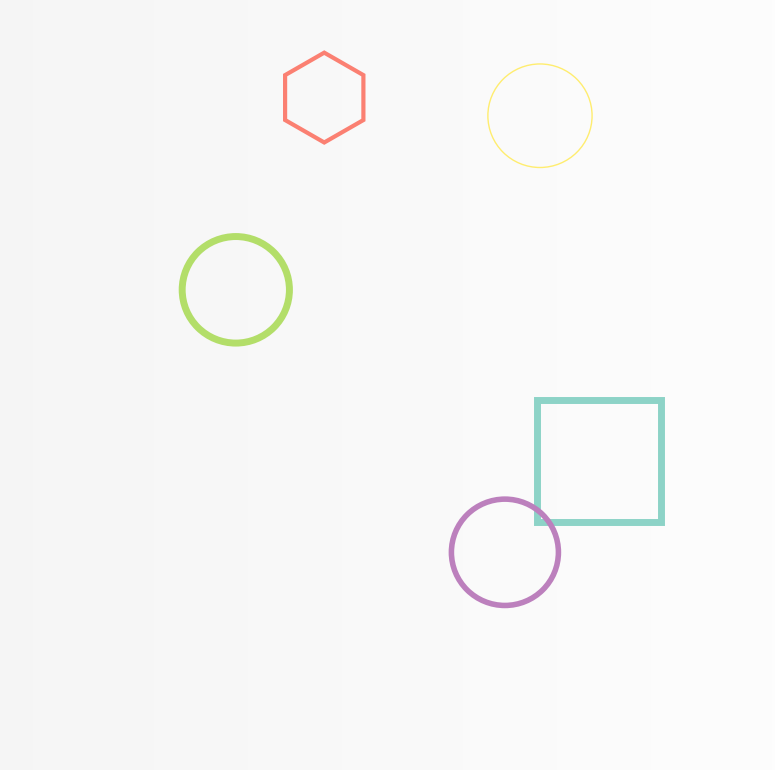[{"shape": "square", "thickness": 2.5, "radius": 0.4, "center": [0.773, 0.401]}, {"shape": "hexagon", "thickness": 1.5, "radius": 0.29, "center": [0.418, 0.873]}, {"shape": "circle", "thickness": 2.5, "radius": 0.35, "center": [0.304, 0.624]}, {"shape": "circle", "thickness": 2, "radius": 0.35, "center": [0.652, 0.283]}, {"shape": "circle", "thickness": 0.5, "radius": 0.34, "center": [0.697, 0.85]}]